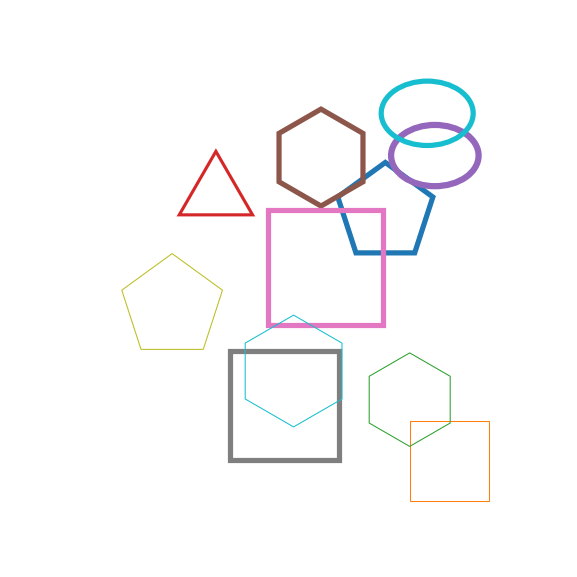[{"shape": "pentagon", "thickness": 2.5, "radius": 0.43, "center": [0.667, 0.631]}, {"shape": "square", "thickness": 0.5, "radius": 0.34, "center": [0.778, 0.201]}, {"shape": "hexagon", "thickness": 0.5, "radius": 0.4, "center": [0.709, 0.307]}, {"shape": "triangle", "thickness": 1.5, "radius": 0.37, "center": [0.374, 0.664]}, {"shape": "oval", "thickness": 3, "radius": 0.38, "center": [0.753, 0.73]}, {"shape": "hexagon", "thickness": 2.5, "radius": 0.42, "center": [0.556, 0.726]}, {"shape": "square", "thickness": 2.5, "radius": 0.5, "center": [0.564, 0.536]}, {"shape": "square", "thickness": 2.5, "radius": 0.47, "center": [0.493, 0.297]}, {"shape": "pentagon", "thickness": 0.5, "radius": 0.46, "center": [0.298, 0.468]}, {"shape": "oval", "thickness": 2.5, "radius": 0.4, "center": [0.74, 0.803]}, {"shape": "hexagon", "thickness": 0.5, "radius": 0.48, "center": [0.508, 0.357]}]